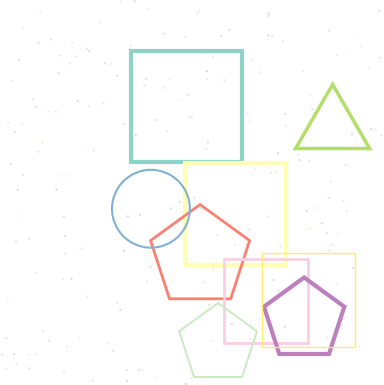[{"shape": "square", "thickness": 3, "radius": 0.72, "center": [0.484, 0.723]}, {"shape": "square", "thickness": 3, "radius": 0.66, "center": [0.612, 0.444]}, {"shape": "pentagon", "thickness": 2, "radius": 0.68, "center": [0.52, 0.333]}, {"shape": "circle", "thickness": 1.5, "radius": 0.51, "center": [0.392, 0.458]}, {"shape": "triangle", "thickness": 2.5, "radius": 0.55, "center": [0.864, 0.67]}, {"shape": "square", "thickness": 2, "radius": 0.55, "center": [0.692, 0.218]}, {"shape": "pentagon", "thickness": 3, "radius": 0.55, "center": [0.79, 0.169]}, {"shape": "pentagon", "thickness": 1.5, "radius": 0.53, "center": [0.566, 0.107]}, {"shape": "square", "thickness": 1, "radius": 0.61, "center": [0.802, 0.221]}]